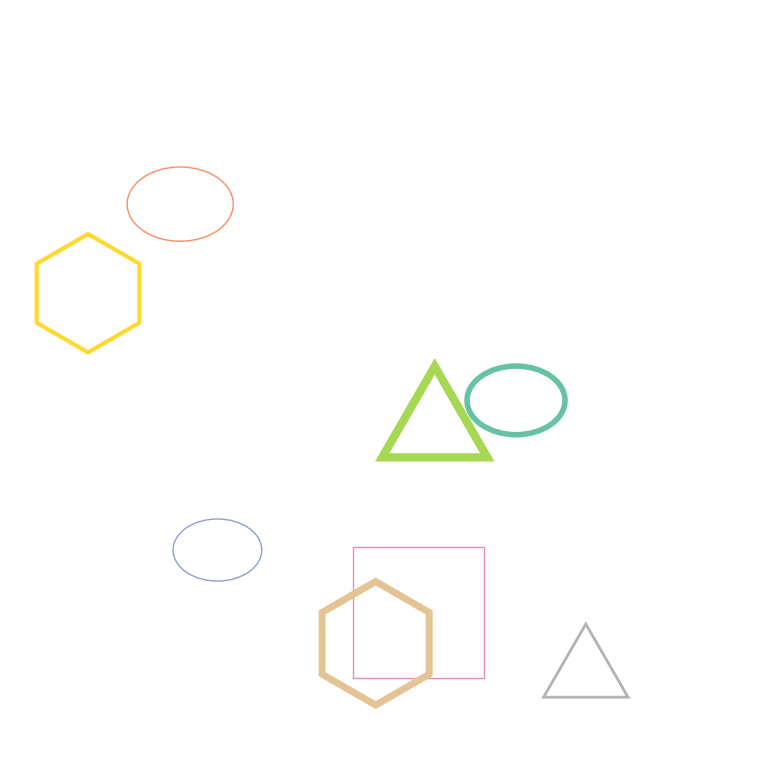[{"shape": "oval", "thickness": 2, "radius": 0.32, "center": [0.67, 0.48]}, {"shape": "oval", "thickness": 0.5, "radius": 0.34, "center": [0.234, 0.735]}, {"shape": "oval", "thickness": 0.5, "radius": 0.29, "center": [0.282, 0.286]}, {"shape": "square", "thickness": 0.5, "radius": 0.42, "center": [0.543, 0.205]}, {"shape": "triangle", "thickness": 3, "radius": 0.39, "center": [0.565, 0.445]}, {"shape": "hexagon", "thickness": 1.5, "radius": 0.38, "center": [0.114, 0.619]}, {"shape": "hexagon", "thickness": 2.5, "radius": 0.4, "center": [0.488, 0.165]}, {"shape": "triangle", "thickness": 1, "radius": 0.32, "center": [0.761, 0.126]}]